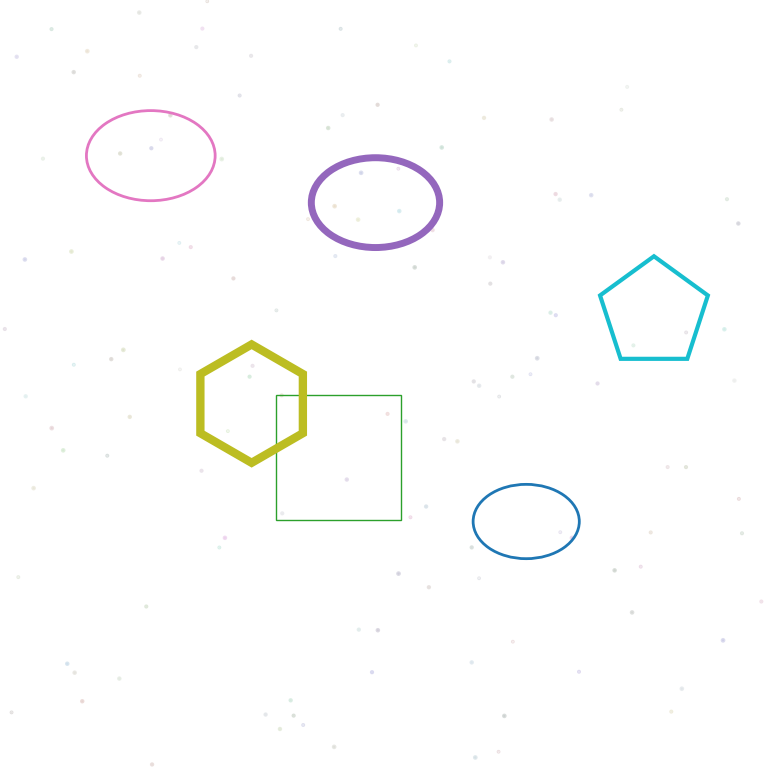[{"shape": "oval", "thickness": 1, "radius": 0.34, "center": [0.683, 0.323]}, {"shape": "square", "thickness": 0.5, "radius": 0.41, "center": [0.44, 0.406]}, {"shape": "oval", "thickness": 2.5, "radius": 0.42, "center": [0.488, 0.737]}, {"shape": "oval", "thickness": 1, "radius": 0.42, "center": [0.196, 0.798]}, {"shape": "hexagon", "thickness": 3, "radius": 0.38, "center": [0.327, 0.476]}, {"shape": "pentagon", "thickness": 1.5, "radius": 0.37, "center": [0.849, 0.594]}]